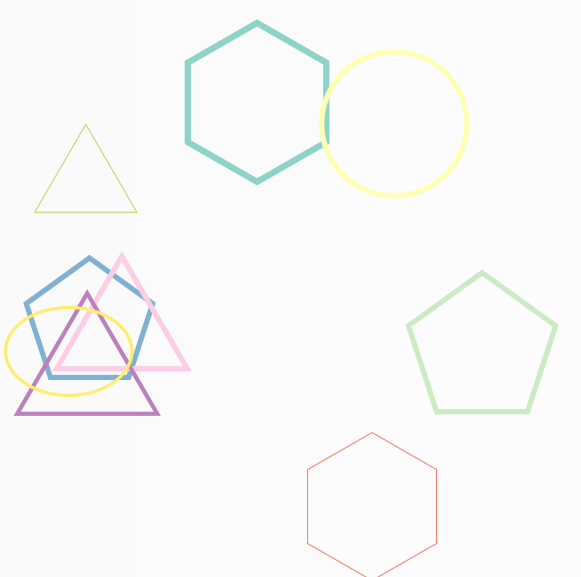[{"shape": "hexagon", "thickness": 3, "radius": 0.69, "center": [0.442, 0.822]}, {"shape": "circle", "thickness": 2.5, "radius": 0.62, "center": [0.678, 0.785]}, {"shape": "hexagon", "thickness": 0.5, "radius": 0.64, "center": [0.64, 0.122]}, {"shape": "pentagon", "thickness": 2.5, "radius": 0.57, "center": [0.154, 0.438]}, {"shape": "triangle", "thickness": 0.5, "radius": 0.51, "center": [0.148, 0.682]}, {"shape": "triangle", "thickness": 2.5, "radius": 0.65, "center": [0.21, 0.426]}, {"shape": "triangle", "thickness": 2, "radius": 0.7, "center": [0.15, 0.352]}, {"shape": "pentagon", "thickness": 2.5, "radius": 0.67, "center": [0.829, 0.394]}, {"shape": "oval", "thickness": 1.5, "radius": 0.54, "center": [0.118, 0.391]}]